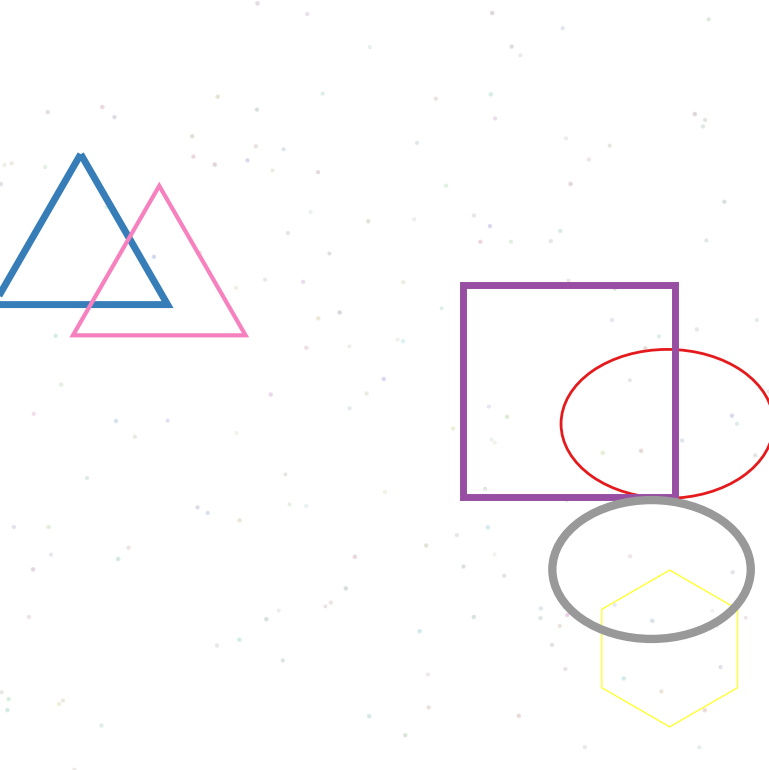[{"shape": "oval", "thickness": 1, "radius": 0.69, "center": [0.867, 0.45]}, {"shape": "triangle", "thickness": 2.5, "radius": 0.65, "center": [0.105, 0.67]}, {"shape": "square", "thickness": 2.5, "radius": 0.69, "center": [0.739, 0.493]}, {"shape": "hexagon", "thickness": 0.5, "radius": 0.51, "center": [0.87, 0.158]}, {"shape": "triangle", "thickness": 1.5, "radius": 0.65, "center": [0.207, 0.629]}, {"shape": "oval", "thickness": 3, "radius": 0.64, "center": [0.846, 0.26]}]